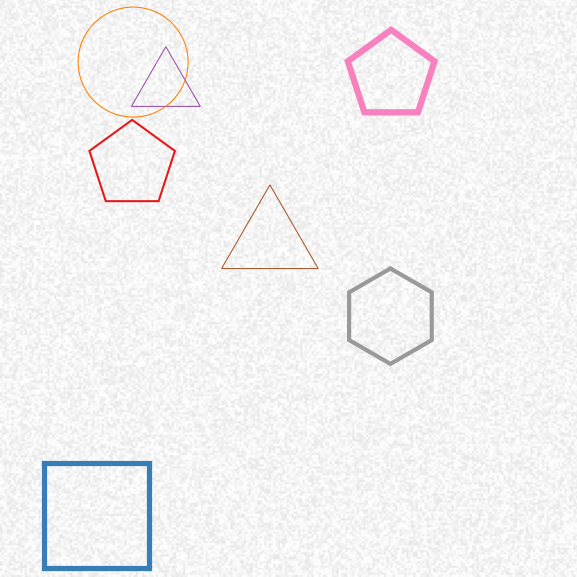[{"shape": "pentagon", "thickness": 1, "radius": 0.39, "center": [0.229, 0.714]}, {"shape": "square", "thickness": 2.5, "radius": 0.46, "center": [0.167, 0.107]}, {"shape": "triangle", "thickness": 0.5, "radius": 0.34, "center": [0.287, 0.849]}, {"shape": "circle", "thickness": 0.5, "radius": 0.48, "center": [0.231, 0.892]}, {"shape": "triangle", "thickness": 0.5, "radius": 0.48, "center": [0.467, 0.582]}, {"shape": "pentagon", "thickness": 3, "radius": 0.39, "center": [0.677, 0.869]}, {"shape": "hexagon", "thickness": 2, "radius": 0.41, "center": [0.676, 0.452]}]